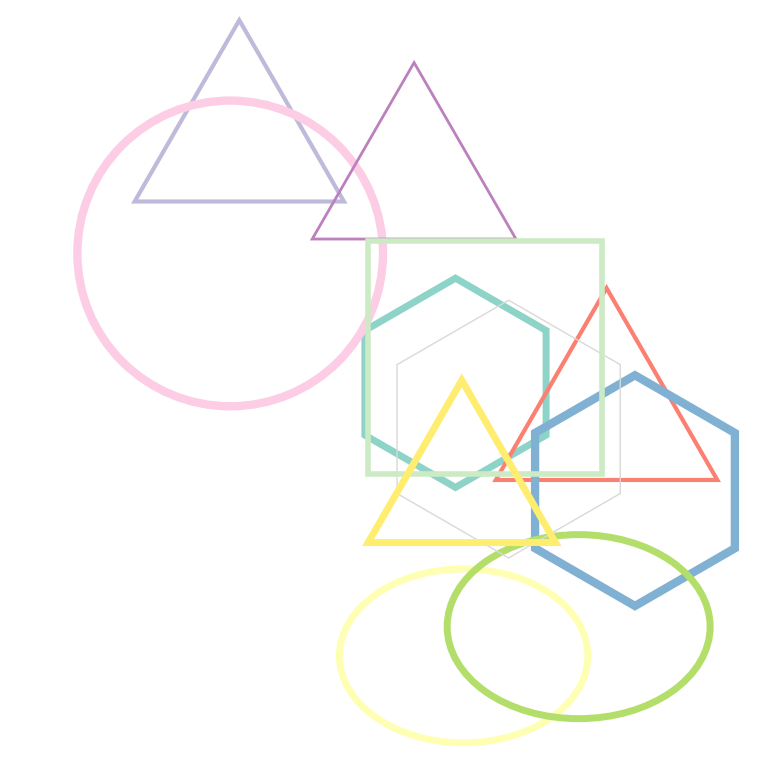[{"shape": "hexagon", "thickness": 2.5, "radius": 0.68, "center": [0.592, 0.503]}, {"shape": "oval", "thickness": 2.5, "radius": 0.81, "center": [0.602, 0.148]}, {"shape": "triangle", "thickness": 1.5, "radius": 0.78, "center": [0.311, 0.817]}, {"shape": "triangle", "thickness": 1.5, "radius": 0.83, "center": [0.788, 0.46]}, {"shape": "hexagon", "thickness": 3, "radius": 0.75, "center": [0.825, 0.363]}, {"shape": "oval", "thickness": 2.5, "radius": 0.85, "center": [0.751, 0.186]}, {"shape": "circle", "thickness": 3, "radius": 0.99, "center": [0.299, 0.671]}, {"shape": "hexagon", "thickness": 0.5, "radius": 0.84, "center": [0.661, 0.443]}, {"shape": "triangle", "thickness": 1, "radius": 0.76, "center": [0.538, 0.766]}, {"shape": "square", "thickness": 2, "radius": 0.76, "center": [0.63, 0.536]}, {"shape": "triangle", "thickness": 2.5, "radius": 0.7, "center": [0.6, 0.366]}]